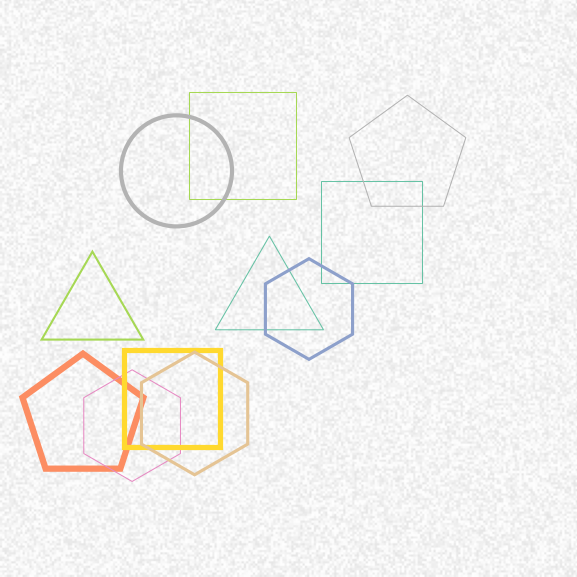[{"shape": "triangle", "thickness": 0.5, "radius": 0.54, "center": [0.467, 0.482]}, {"shape": "square", "thickness": 0.5, "radius": 0.44, "center": [0.644, 0.598]}, {"shape": "pentagon", "thickness": 3, "radius": 0.55, "center": [0.144, 0.277]}, {"shape": "hexagon", "thickness": 1.5, "radius": 0.44, "center": [0.535, 0.464]}, {"shape": "hexagon", "thickness": 0.5, "radius": 0.48, "center": [0.229, 0.262]}, {"shape": "square", "thickness": 0.5, "radius": 0.46, "center": [0.42, 0.747]}, {"shape": "triangle", "thickness": 1, "radius": 0.51, "center": [0.16, 0.462]}, {"shape": "square", "thickness": 2.5, "radius": 0.42, "center": [0.297, 0.309]}, {"shape": "hexagon", "thickness": 1.5, "radius": 0.53, "center": [0.337, 0.283]}, {"shape": "pentagon", "thickness": 0.5, "radius": 0.53, "center": [0.706, 0.728]}, {"shape": "circle", "thickness": 2, "radius": 0.48, "center": [0.306, 0.703]}]